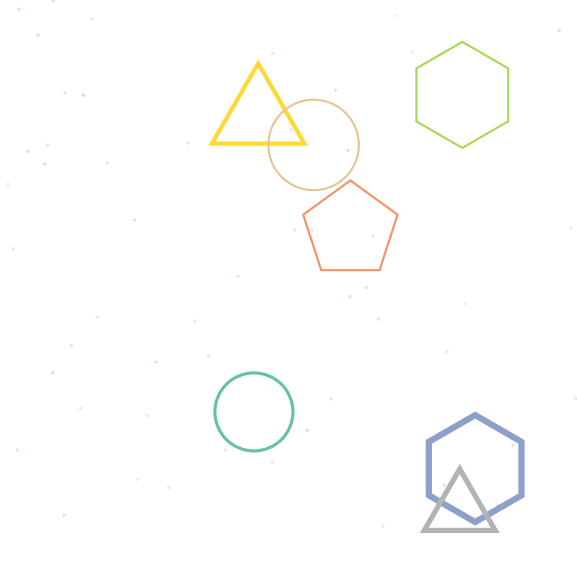[{"shape": "circle", "thickness": 1.5, "radius": 0.34, "center": [0.44, 0.286]}, {"shape": "pentagon", "thickness": 1, "radius": 0.43, "center": [0.607, 0.601]}, {"shape": "hexagon", "thickness": 3, "radius": 0.46, "center": [0.823, 0.188]}, {"shape": "hexagon", "thickness": 1, "radius": 0.46, "center": [0.801, 0.835]}, {"shape": "triangle", "thickness": 2, "radius": 0.46, "center": [0.447, 0.797]}, {"shape": "circle", "thickness": 1, "radius": 0.39, "center": [0.543, 0.748]}, {"shape": "triangle", "thickness": 2.5, "radius": 0.35, "center": [0.796, 0.116]}]